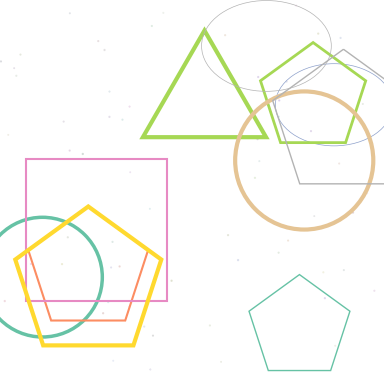[{"shape": "pentagon", "thickness": 1, "radius": 0.69, "center": [0.778, 0.149]}, {"shape": "circle", "thickness": 2.5, "radius": 0.78, "center": [0.11, 0.28]}, {"shape": "pentagon", "thickness": 1.5, "radius": 0.82, "center": [0.229, 0.3]}, {"shape": "oval", "thickness": 0.5, "radius": 0.76, "center": [0.868, 0.728]}, {"shape": "square", "thickness": 1.5, "radius": 0.92, "center": [0.251, 0.403]}, {"shape": "triangle", "thickness": 3, "radius": 0.92, "center": [0.531, 0.736]}, {"shape": "pentagon", "thickness": 2, "radius": 0.72, "center": [0.813, 0.746]}, {"shape": "pentagon", "thickness": 3, "radius": 1.0, "center": [0.229, 0.264]}, {"shape": "circle", "thickness": 3, "radius": 0.9, "center": [0.79, 0.583]}, {"shape": "oval", "thickness": 0.5, "radius": 0.84, "center": [0.692, 0.881]}, {"shape": "pentagon", "thickness": 1, "radius": 0.97, "center": [0.892, 0.679]}]